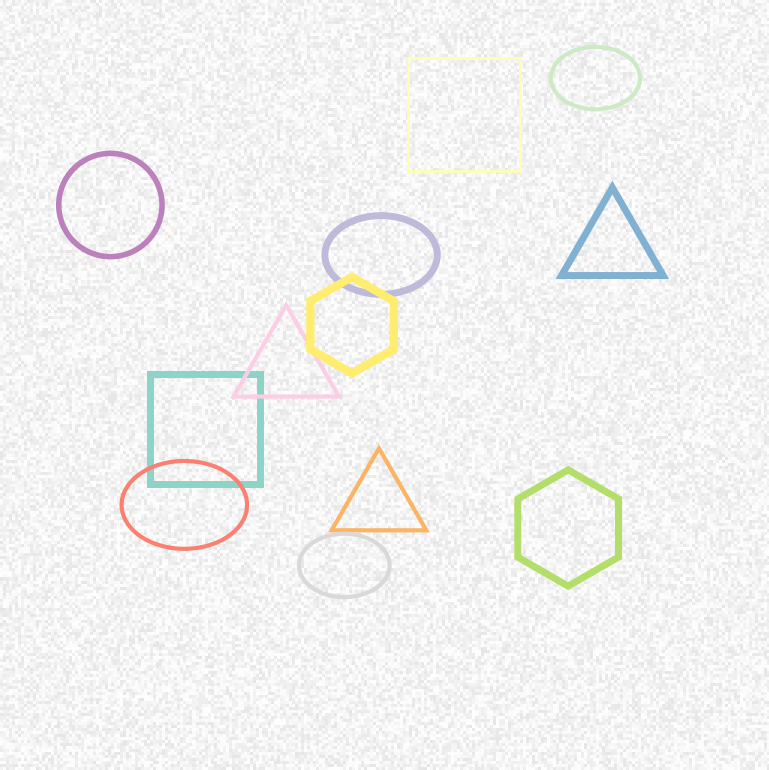[{"shape": "square", "thickness": 2.5, "radius": 0.36, "center": [0.267, 0.443]}, {"shape": "square", "thickness": 1, "radius": 0.37, "center": [0.603, 0.851]}, {"shape": "oval", "thickness": 2.5, "radius": 0.36, "center": [0.495, 0.669]}, {"shape": "oval", "thickness": 1.5, "radius": 0.41, "center": [0.239, 0.344]}, {"shape": "triangle", "thickness": 2.5, "radius": 0.38, "center": [0.795, 0.68]}, {"shape": "triangle", "thickness": 1.5, "radius": 0.35, "center": [0.492, 0.347]}, {"shape": "hexagon", "thickness": 2.5, "radius": 0.38, "center": [0.738, 0.314]}, {"shape": "triangle", "thickness": 1.5, "radius": 0.4, "center": [0.372, 0.525]}, {"shape": "oval", "thickness": 1.5, "radius": 0.29, "center": [0.447, 0.266]}, {"shape": "circle", "thickness": 2, "radius": 0.34, "center": [0.143, 0.734]}, {"shape": "oval", "thickness": 1.5, "radius": 0.29, "center": [0.773, 0.899]}, {"shape": "hexagon", "thickness": 3, "radius": 0.31, "center": [0.457, 0.578]}]